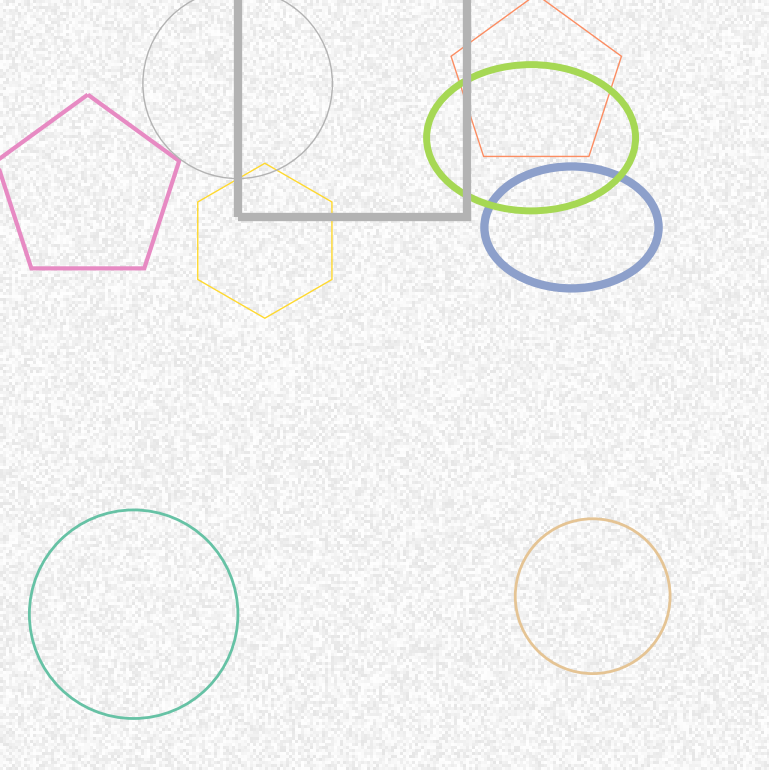[{"shape": "circle", "thickness": 1, "radius": 0.68, "center": [0.174, 0.202]}, {"shape": "pentagon", "thickness": 0.5, "radius": 0.58, "center": [0.696, 0.891]}, {"shape": "oval", "thickness": 3, "radius": 0.57, "center": [0.742, 0.705]}, {"shape": "pentagon", "thickness": 1.5, "radius": 0.62, "center": [0.114, 0.752]}, {"shape": "oval", "thickness": 2.5, "radius": 0.68, "center": [0.69, 0.821]}, {"shape": "hexagon", "thickness": 0.5, "radius": 0.5, "center": [0.344, 0.687]}, {"shape": "circle", "thickness": 1, "radius": 0.5, "center": [0.77, 0.226]}, {"shape": "circle", "thickness": 0.5, "radius": 0.62, "center": [0.309, 0.891]}, {"shape": "square", "thickness": 3, "radius": 0.74, "center": [0.458, 0.867]}]